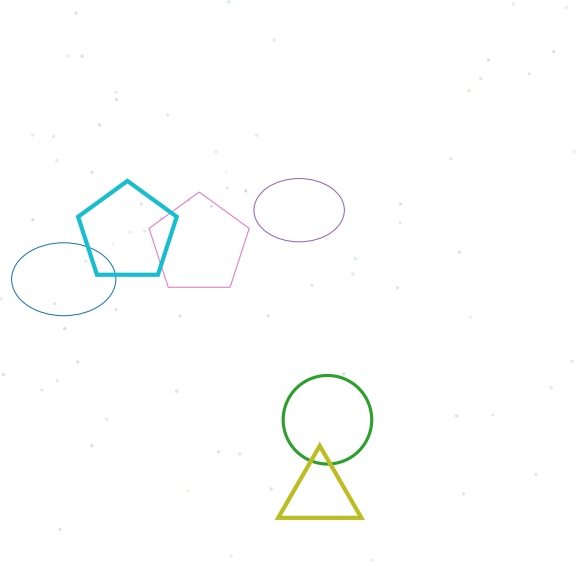[{"shape": "oval", "thickness": 0.5, "radius": 0.45, "center": [0.11, 0.516]}, {"shape": "circle", "thickness": 1.5, "radius": 0.38, "center": [0.567, 0.272]}, {"shape": "oval", "thickness": 0.5, "radius": 0.39, "center": [0.518, 0.635]}, {"shape": "pentagon", "thickness": 0.5, "radius": 0.46, "center": [0.345, 0.575]}, {"shape": "triangle", "thickness": 2, "radius": 0.42, "center": [0.554, 0.144]}, {"shape": "pentagon", "thickness": 2, "radius": 0.45, "center": [0.221, 0.596]}]